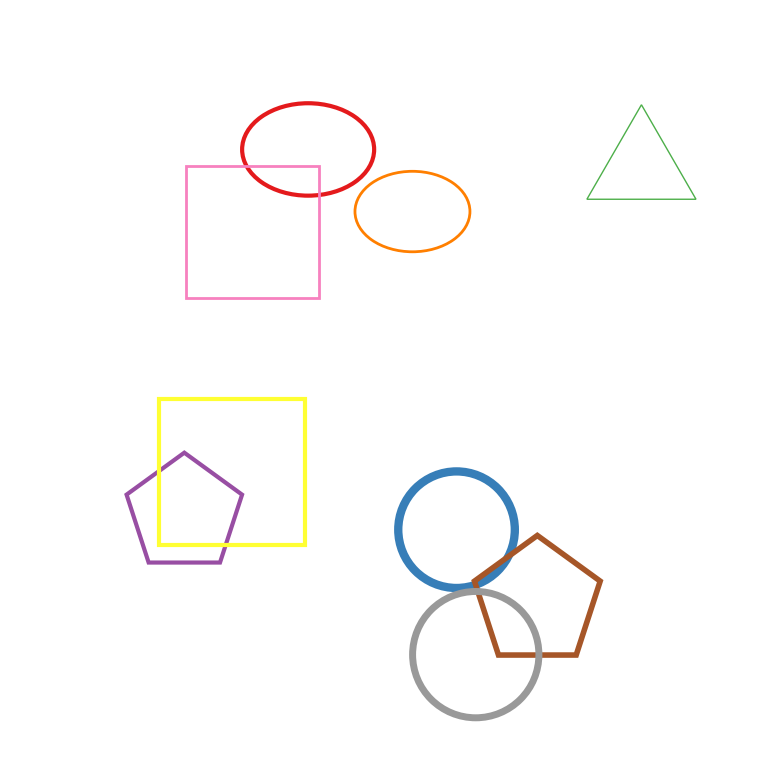[{"shape": "oval", "thickness": 1.5, "radius": 0.43, "center": [0.4, 0.806]}, {"shape": "circle", "thickness": 3, "radius": 0.38, "center": [0.593, 0.312]}, {"shape": "triangle", "thickness": 0.5, "radius": 0.41, "center": [0.833, 0.782]}, {"shape": "pentagon", "thickness": 1.5, "radius": 0.39, "center": [0.239, 0.333]}, {"shape": "oval", "thickness": 1, "radius": 0.37, "center": [0.536, 0.725]}, {"shape": "square", "thickness": 1.5, "radius": 0.47, "center": [0.302, 0.387]}, {"shape": "pentagon", "thickness": 2, "radius": 0.43, "center": [0.698, 0.219]}, {"shape": "square", "thickness": 1, "radius": 0.43, "center": [0.328, 0.698]}, {"shape": "circle", "thickness": 2.5, "radius": 0.41, "center": [0.618, 0.15]}]